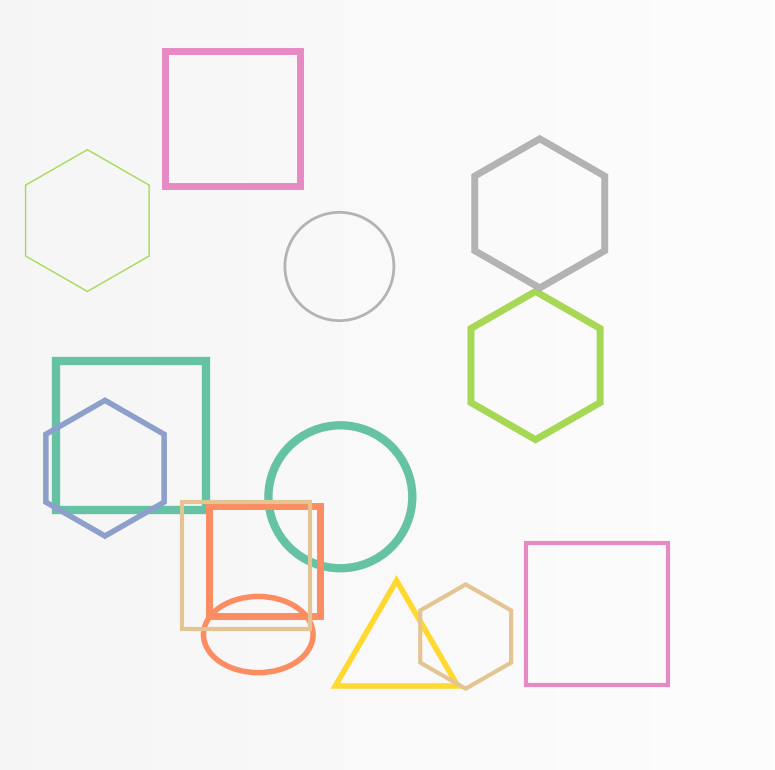[{"shape": "circle", "thickness": 3, "radius": 0.46, "center": [0.439, 0.355]}, {"shape": "square", "thickness": 3, "radius": 0.48, "center": [0.169, 0.435]}, {"shape": "oval", "thickness": 2, "radius": 0.35, "center": [0.333, 0.176]}, {"shape": "square", "thickness": 2.5, "radius": 0.36, "center": [0.341, 0.272]}, {"shape": "hexagon", "thickness": 2, "radius": 0.44, "center": [0.135, 0.392]}, {"shape": "square", "thickness": 2.5, "radius": 0.44, "center": [0.3, 0.846]}, {"shape": "square", "thickness": 1.5, "radius": 0.46, "center": [0.771, 0.203]}, {"shape": "hexagon", "thickness": 0.5, "radius": 0.46, "center": [0.113, 0.714]}, {"shape": "hexagon", "thickness": 2.5, "radius": 0.48, "center": [0.691, 0.525]}, {"shape": "triangle", "thickness": 2, "radius": 0.46, "center": [0.512, 0.155]}, {"shape": "square", "thickness": 1.5, "radius": 0.41, "center": [0.318, 0.266]}, {"shape": "hexagon", "thickness": 1.5, "radius": 0.34, "center": [0.601, 0.173]}, {"shape": "circle", "thickness": 1, "radius": 0.35, "center": [0.438, 0.654]}, {"shape": "hexagon", "thickness": 2.5, "radius": 0.48, "center": [0.696, 0.723]}]